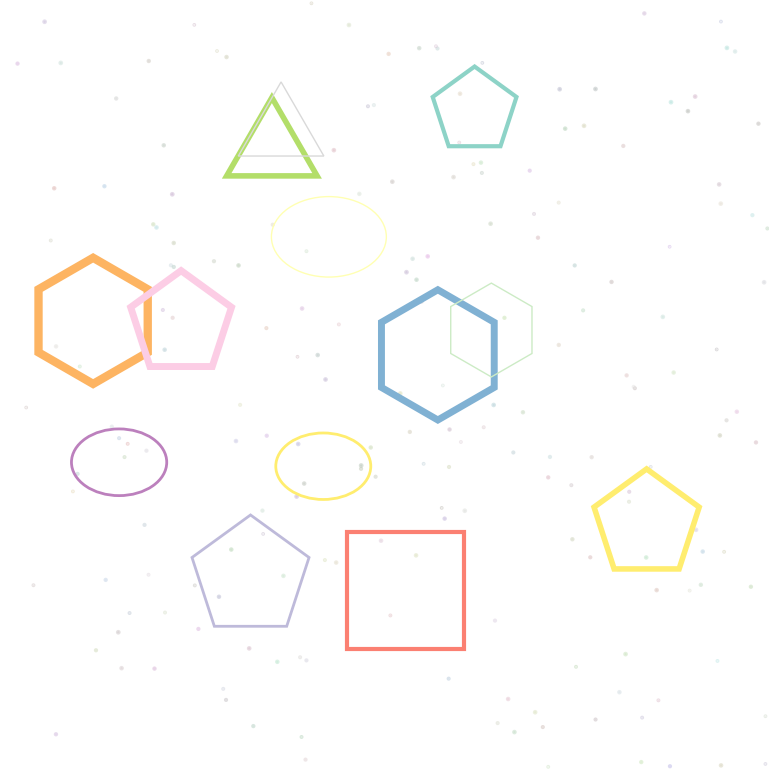[{"shape": "pentagon", "thickness": 1.5, "radius": 0.29, "center": [0.616, 0.856]}, {"shape": "oval", "thickness": 0.5, "radius": 0.37, "center": [0.427, 0.692]}, {"shape": "pentagon", "thickness": 1, "radius": 0.4, "center": [0.325, 0.251]}, {"shape": "square", "thickness": 1.5, "radius": 0.38, "center": [0.526, 0.233]}, {"shape": "hexagon", "thickness": 2.5, "radius": 0.42, "center": [0.569, 0.539]}, {"shape": "hexagon", "thickness": 3, "radius": 0.41, "center": [0.121, 0.583]}, {"shape": "triangle", "thickness": 2, "radius": 0.34, "center": [0.353, 0.805]}, {"shape": "pentagon", "thickness": 2.5, "radius": 0.34, "center": [0.235, 0.58]}, {"shape": "triangle", "thickness": 0.5, "radius": 0.32, "center": [0.365, 0.829]}, {"shape": "oval", "thickness": 1, "radius": 0.31, "center": [0.155, 0.4]}, {"shape": "hexagon", "thickness": 0.5, "radius": 0.3, "center": [0.638, 0.571]}, {"shape": "pentagon", "thickness": 2, "radius": 0.36, "center": [0.84, 0.319]}, {"shape": "oval", "thickness": 1, "radius": 0.31, "center": [0.42, 0.395]}]